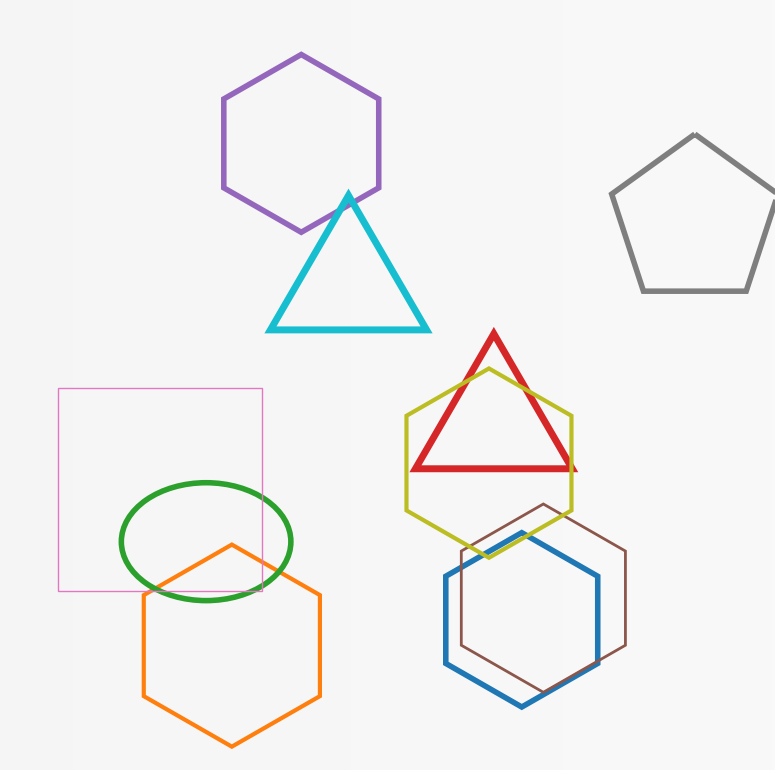[{"shape": "hexagon", "thickness": 2, "radius": 0.57, "center": [0.673, 0.195]}, {"shape": "hexagon", "thickness": 1.5, "radius": 0.66, "center": [0.299, 0.162]}, {"shape": "oval", "thickness": 2, "radius": 0.55, "center": [0.266, 0.297]}, {"shape": "triangle", "thickness": 2.5, "radius": 0.58, "center": [0.637, 0.45]}, {"shape": "hexagon", "thickness": 2, "radius": 0.58, "center": [0.389, 0.814]}, {"shape": "hexagon", "thickness": 1, "radius": 0.61, "center": [0.701, 0.223]}, {"shape": "square", "thickness": 0.5, "radius": 0.66, "center": [0.207, 0.364]}, {"shape": "pentagon", "thickness": 2, "radius": 0.56, "center": [0.897, 0.713]}, {"shape": "hexagon", "thickness": 1.5, "radius": 0.61, "center": [0.631, 0.399]}, {"shape": "triangle", "thickness": 2.5, "radius": 0.58, "center": [0.45, 0.63]}]